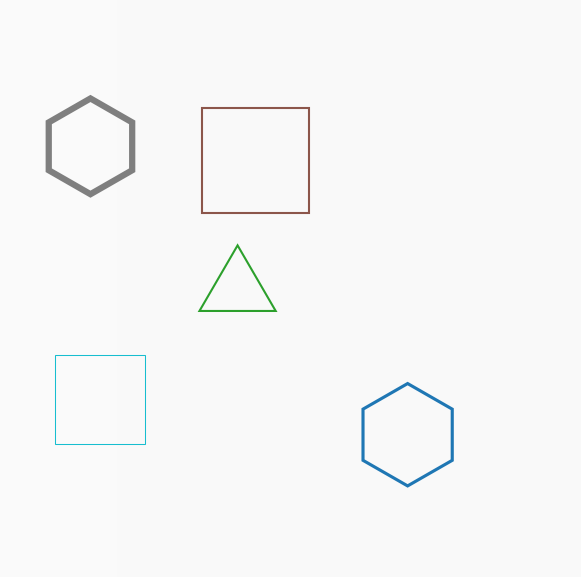[{"shape": "hexagon", "thickness": 1.5, "radius": 0.44, "center": [0.701, 0.246]}, {"shape": "triangle", "thickness": 1, "radius": 0.38, "center": [0.409, 0.499]}, {"shape": "square", "thickness": 1, "radius": 0.46, "center": [0.44, 0.721]}, {"shape": "hexagon", "thickness": 3, "radius": 0.41, "center": [0.156, 0.746]}, {"shape": "square", "thickness": 0.5, "radius": 0.39, "center": [0.171, 0.307]}]